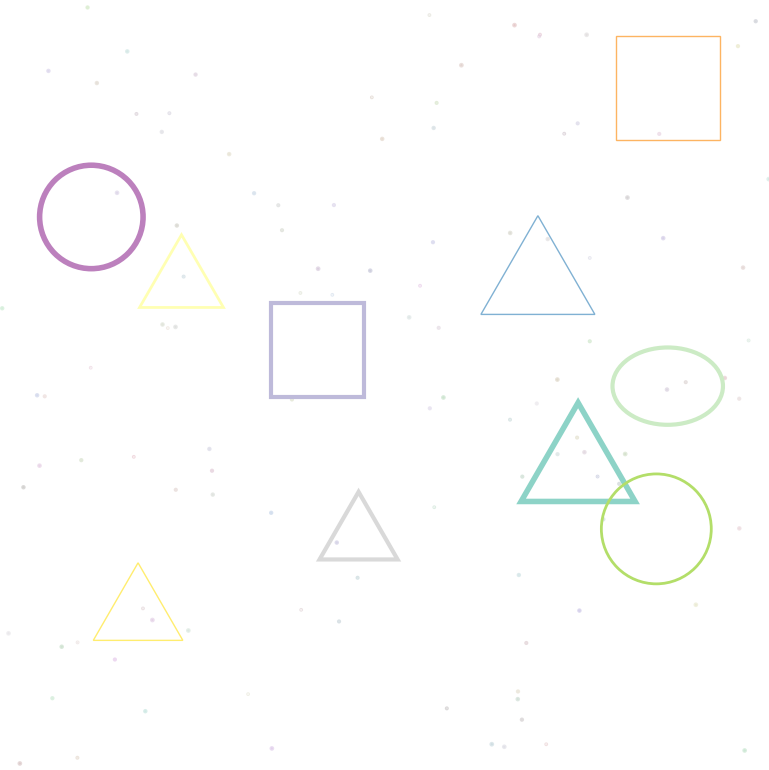[{"shape": "triangle", "thickness": 2, "radius": 0.43, "center": [0.751, 0.391]}, {"shape": "triangle", "thickness": 1, "radius": 0.31, "center": [0.236, 0.632]}, {"shape": "square", "thickness": 1.5, "radius": 0.3, "center": [0.412, 0.546]}, {"shape": "triangle", "thickness": 0.5, "radius": 0.43, "center": [0.699, 0.634]}, {"shape": "square", "thickness": 0.5, "radius": 0.34, "center": [0.868, 0.886]}, {"shape": "circle", "thickness": 1, "radius": 0.36, "center": [0.852, 0.313]}, {"shape": "triangle", "thickness": 1.5, "radius": 0.29, "center": [0.466, 0.303]}, {"shape": "circle", "thickness": 2, "radius": 0.34, "center": [0.119, 0.718]}, {"shape": "oval", "thickness": 1.5, "radius": 0.36, "center": [0.867, 0.499]}, {"shape": "triangle", "thickness": 0.5, "radius": 0.34, "center": [0.179, 0.202]}]